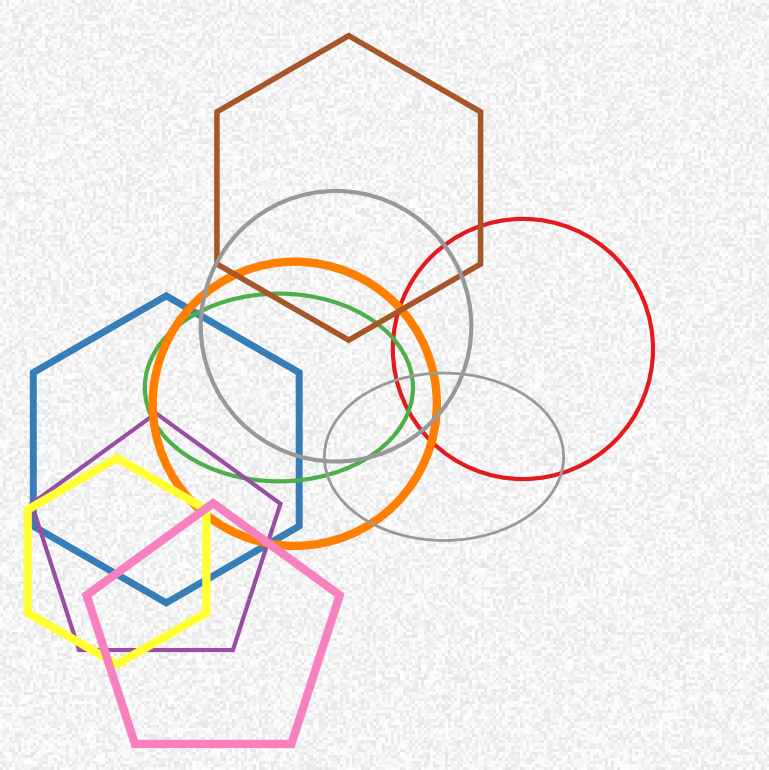[{"shape": "circle", "thickness": 1.5, "radius": 0.84, "center": [0.679, 0.547]}, {"shape": "hexagon", "thickness": 2.5, "radius": 1.0, "center": [0.216, 0.416]}, {"shape": "oval", "thickness": 1.5, "radius": 0.87, "center": [0.362, 0.497]}, {"shape": "pentagon", "thickness": 1.5, "radius": 0.85, "center": [0.203, 0.293]}, {"shape": "circle", "thickness": 3, "radius": 0.92, "center": [0.383, 0.476]}, {"shape": "hexagon", "thickness": 3, "radius": 0.67, "center": [0.152, 0.271]}, {"shape": "hexagon", "thickness": 2, "radius": 0.99, "center": [0.453, 0.756]}, {"shape": "pentagon", "thickness": 3, "radius": 0.86, "center": [0.277, 0.174]}, {"shape": "oval", "thickness": 1, "radius": 0.78, "center": [0.577, 0.407]}, {"shape": "circle", "thickness": 1.5, "radius": 0.88, "center": [0.436, 0.576]}]